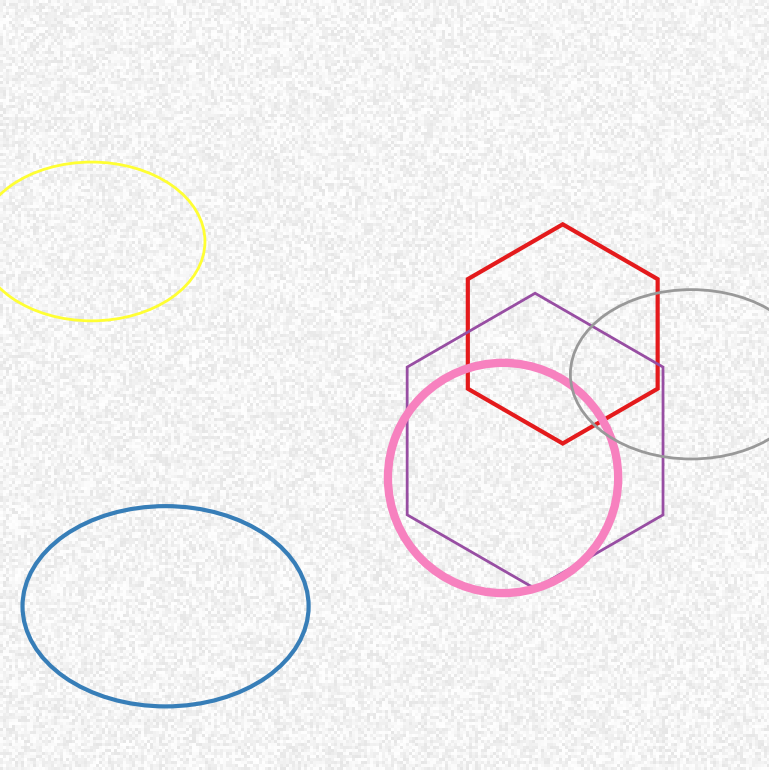[{"shape": "hexagon", "thickness": 1.5, "radius": 0.71, "center": [0.731, 0.566]}, {"shape": "oval", "thickness": 1.5, "radius": 0.93, "center": [0.215, 0.213]}, {"shape": "hexagon", "thickness": 1, "radius": 0.96, "center": [0.695, 0.427]}, {"shape": "oval", "thickness": 1, "radius": 0.74, "center": [0.119, 0.686]}, {"shape": "circle", "thickness": 3, "radius": 0.75, "center": [0.653, 0.379]}, {"shape": "oval", "thickness": 1, "radius": 0.79, "center": [0.898, 0.514]}]